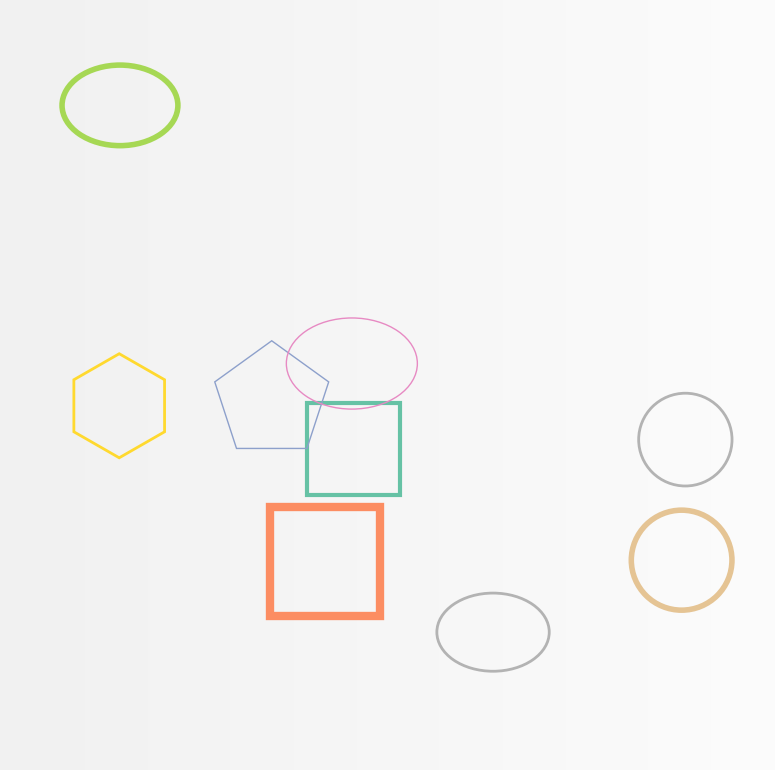[{"shape": "square", "thickness": 1.5, "radius": 0.3, "center": [0.456, 0.417]}, {"shape": "square", "thickness": 3, "radius": 0.36, "center": [0.419, 0.271]}, {"shape": "pentagon", "thickness": 0.5, "radius": 0.39, "center": [0.351, 0.48]}, {"shape": "oval", "thickness": 0.5, "radius": 0.42, "center": [0.454, 0.528]}, {"shape": "oval", "thickness": 2, "radius": 0.37, "center": [0.155, 0.863]}, {"shape": "hexagon", "thickness": 1, "radius": 0.34, "center": [0.154, 0.473]}, {"shape": "circle", "thickness": 2, "radius": 0.32, "center": [0.88, 0.273]}, {"shape": "circle", "thickness": 1, "radius": 0.3, "center": [0.884, 0.429]}, {"shape": "oval", "thickness": 1, "radius": 0.36, "center": [0.636, 0.179]}]